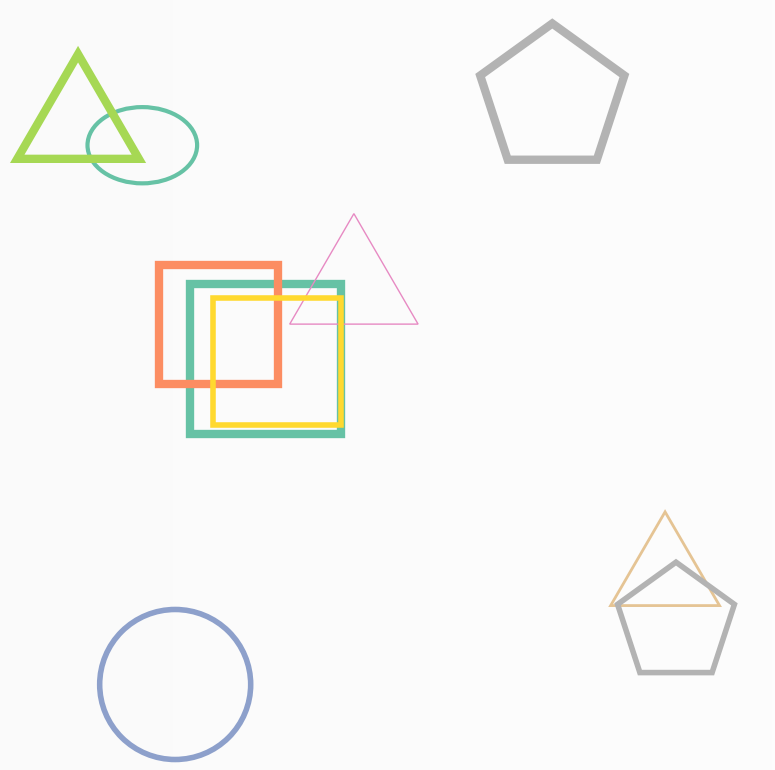[{"shape": "oval", "thickness": 1.5, "radius": 0.35, "center": [0.184, 0.811]}, {"shape": "square", "thickness": 3, "radius": 0.49, "center": [0.343, 0.534]}, {"shape": "square", "thickness": 3, "radius": 0.38, "center": [0.282, 0.579]}, {"shape": "circle", "thickness": 2, "radius": 0.49, "center": [0.226, 0.111]}, {"shape": "triangle", "thickness": 0.5, "radius": 0.48, "center": [0.457, 0.627]}, {"shape": "triangle", "thickness": 3, "radius": 0.45, "center": [0.101, 0.839]}, {"shape": "square", "thickness": 2, "radius": 0.41, "center": [0.358, 0.53]}, {"shape": "triangle", "thickness": 1, "radius": 0.41, "center": [0.858, 0.254]}, {"shape": "pentagon", "thickness": 2, "radius": 0.4, "center": [0.872, 0.191]}, {"shape": "pentagon", "thickness": 3, "radius": 0.49, "center": [0.713, 0.872]}]